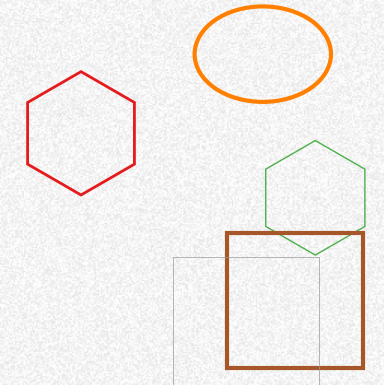[{"shape": "hexagon", "thickness": 2, "radius": 0.8, "center": [0.21, 0.654]}, {"shape": "hexagon", "thickness": 1, "radius": 0.74, "center": [0.819, 0.486]}, {"shape": "oval", "thickness": 3, "radius": 0.89, "center": [0.683, 0.859]}, {"shape": "square", "thickness": 3, "radius": 0.88, "center": [0.766, 0.22]}, {"shape": "square", "thickness": 0.5, "radius": 0.95, "center": [0.64, 0.143]}]